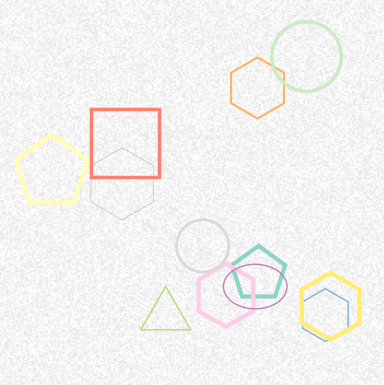[{"shape": "pentagon", "thickness": 3, "radius": 0.36, "center": [0.672, 0.289]}, {"shape": "pentagon", "thickness": 3, "radius": 0.49, "center": [0.134, 0.553]}, {"shape": "hexagon", "thickness": 0.5, "radius": 0.47, "center": [0.317, 0.523]}, {"shape": "square", "thickness": 2.5, "radius": 0.44, "center": [0.326, 0.629]}, {"shape": "hexagon", "thickness": 1, "radius": 0.34, "center": [0.845, 0.182]}, {"shape": "hexagon", "thickness": 1.5, "radius": 0.4, "center": [0.669, 0.771]}, {"shape": "triangle", "thickness": 1, "radius": 0.38, "center": [0.43, 0.181]}, {"shape": "hexagon", "thickness": 3, "radius": 0.41, "center": [0.587, 0.233]}, {"shape": "circle", "thickness": 2, "radius": 0.34, "center": [0.526, 0.361]}, {"shape": "oval", "thickness": 1, "radius": 0.41, "center": [0.663, 0.256]}, {"shape": "circle", "thickness": 2.5, "radius": 0.45, "center": [0.796, 0.853]}, {"shape": "hexagon", "thickness": 3, "radius": 0.43, "center": [0.859, 0.205]}]